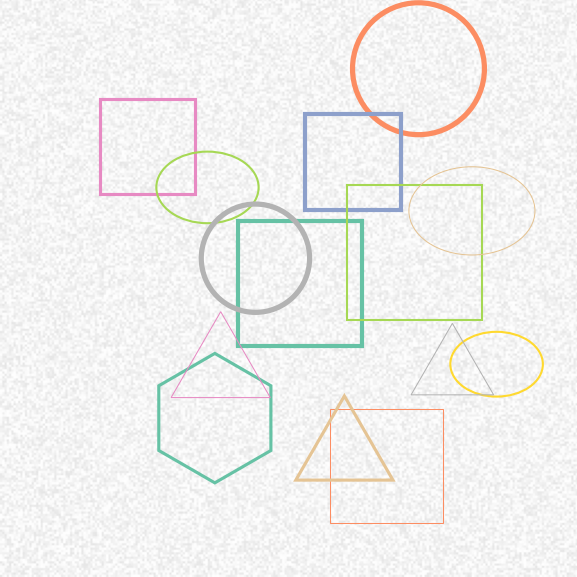[{"shape": "square", "thickness": 2, "radius": 0.54, "center": [0.519, 0.508]}, {"shape": "hexagon", "thickness": 1.5, "radius": 0.56, "center": [0.372, 0.275]}, {"shape": "circle", "thickness": 2.5, "radius": 0.57, "center": [0.725, 0.88]}, {"shape": "square", "thickness": 0.5, "radius": 0.49, "center": [0.669, 0.192]}, {"shape": "square", "thickness": 2, "radius": 0.42, "center": [0.61, 0.718]}, {"shape": "square", "thickness": 1.5, "radius": 0.41, "center": [0.255, 0.745]}, {"shape": "triangle", "thickness": 0.5, "radius": 0.5, "center": [0.382, 0.36]}, {"shape": "oval", "thickness": 1, "radius": 0.44, "center": [0.359, 0.675]}, {"shape": "square", "thickness": 1, "radius": 0.58, "center": [0.718, 0.562]}, {"shape": "oval", "thickness": 1, "radius": 0.4, "center": [0.86, 0.368]}, {"shape": "oval", "thickness": 0.5, "radius": 0.55, "center": [0.817, 0.634]}, {"shape": "triangle", "thickness": 1.5, "radius": 0.49, "center": [0.596, 0.216]}, {"shape": "triangle", "thickness": 0.5, "radius": 0.41, "center": [0.783, 0.357]}, {"shape": "circle", "thickness": 2.5, "radius": 0.47, "center": [0.442, 0.552]}]